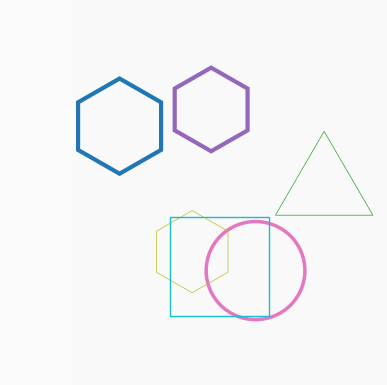[{"shape": "hexagon", "thickness": 3, "radius": 0.62, "center": [0.309, 0.672]}, {"shape": "triangle", "thickness": 0.5, "radius": 0.73, "center": [0.836, 0.514]}, {"shape": "hexagon", "thickness": 3, "radius": 0.54, "center": [0.545, 0.716]}, {"shape": "circle", "thickness": 2.5, "radius": 0.64, "center": [0.659, 0.297]}, {"shape": "hexagon", "thickness": 0.5, "radius": 0.53, "center": [0.496, 0.346]}, {"shape": "square", "thickness": 1, "radius": 0.64, "center": [0.565, 0.308]}]